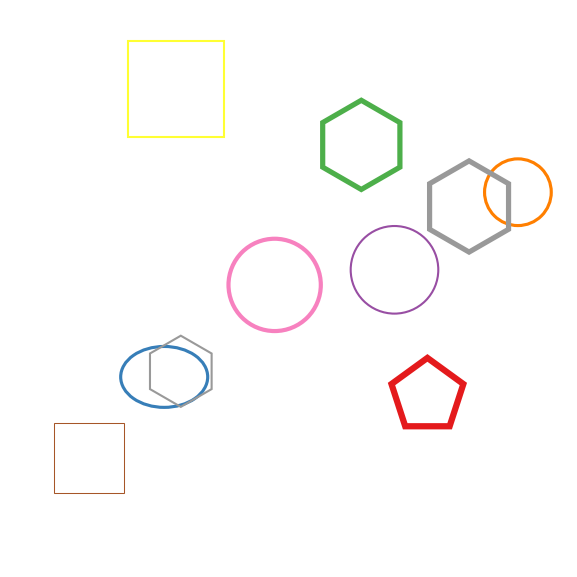[{"shape": "pentagon", "thickness": 3, "radius": 0.33, "center": [0.74, 0.314]}, {"shape": "oval", "thickness": 1.5, "radius": 0.38, "center": [0.284, 0.346]}, {"shape": "hexagon", "thickness": 2.5, "radius": 0.39, "center": [0.626, 0.748]}, {"shape": "circle", "thickness": 1, "radius": 0.38, "center": [0.683, 0.532]}, {"shape": "circle", "thickness": 1.5, "radius": 0.29, "center": [0.897, 0.666]}, {"shape": "square", "thickness": 1, "radius": 0.42, "center": [0.305, 0.846]}, {"shape": "square", "thickness": 0.5, "radius": 0.3, "center": [0.154, 0.206]}, {"shape": "circle", "thickness": 2, "radius": 0.4, "center": [0.476, 0.506]}, {"shape": "hexagon", "thickness": 2.5, "radius": 0.39, "center": [0.812, 0.642]}, {"shape": "hexagon", "thickness": 1, "radius": 0.31, "center": [0.313, 0.356]}]